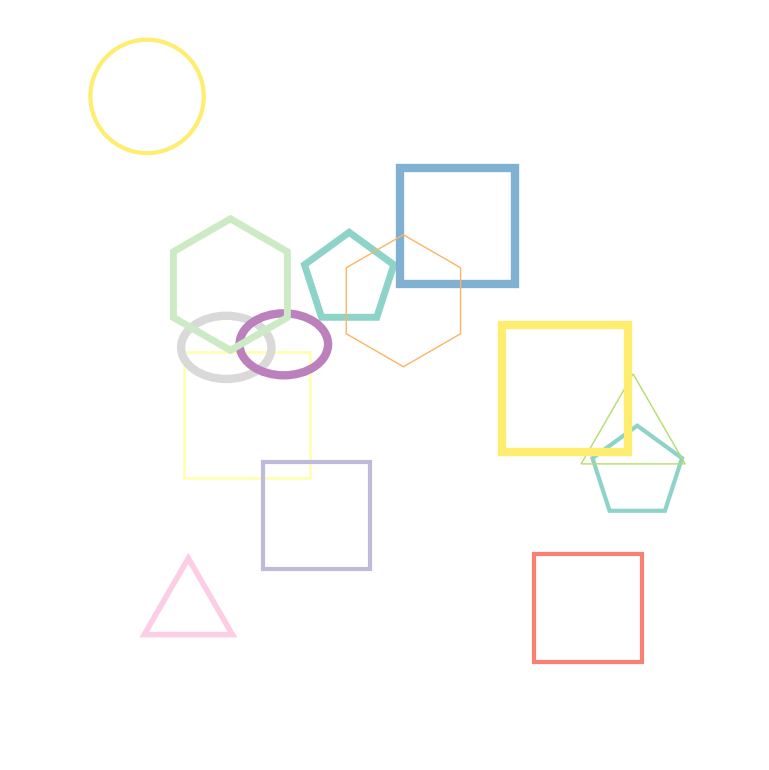[{"shape": "pentagon", "thickness": 2.5, "radius": 0.3, "center": [0.453, 0.637]}, {"shape": "pentagon", "thickness": 1.5, "radius": 0.31, "center": [0.828, 0.386]}, {"shape": "square", "thickness": 1, "radius": 0.41, "center": [0.321, 0.461]}, {"shape": "square", "thickness": 1.5, "radius": 0.35, "center": [0.411, 0.331]}, {"shape": "square", "thickness": 1.5, "radius": 0.35, "center": [0.763, 0.211]}, {"shape": "square", "thickness": 3, "radius": 0.37, "center": [0.595, 0.706]}, {"shape": "hexagon", "thickness": 0.5, "radius": 0.43, "center": [0.524, 0.609]}, {"shape": "triangle", "thickness": 0.5, "radius": 0.39, "center": [0.822, 0.437]}, {"shape": "triangle", "thickness": 2, "radius": 0.33, "center": [0.245, 0.209]}, {"shape": "oval", "thickness": 3, "radius": 0.29, "center": [0.294, 0.549]}, {"shape": "oval", "thickness": 3, "radius": 0.29, "center": [0.369, 0.553]}, {"shape": "hexagon", "thickness": 2.5, "radius": 0.43, "center": [0.299, 0.63]}, {"shape": "circle", "thickness": 1.5, "radius": 0.37, "center": [0.191, 0.875]}, {"shape": "square", "thickness": 3, "radius": 0.41, "center": [0.734, 0.495]}]